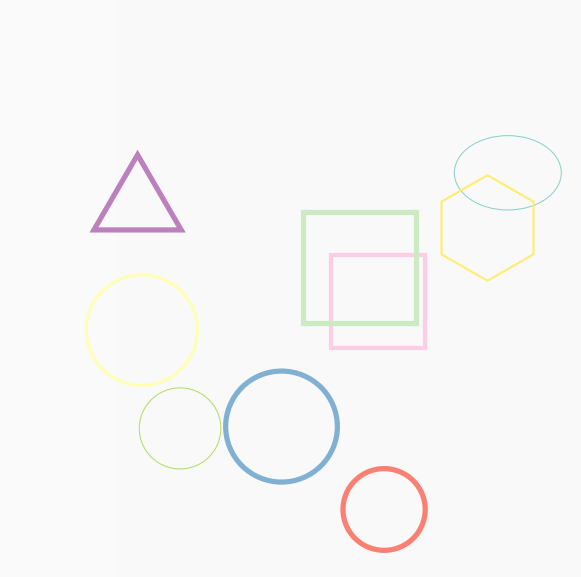[{"shape": "oval", "thickness": 0.5, "radius": 0.46, "center": [0.874, 0.7]}, {"shape": "circle", "thickness": 1.5, "radius": 0.48, "center": [0.244, 0.428]}, {"shape": "circle", "thickness": 2.5, "radius": 0.35, "center": [0.661, 0.117]}, {"shape": "circle", "thickness": 2.5, "radius": 0.48, "center": [0.484, 0.26]}, {"shape": "circle", "thickness": 0.5, "radius": 0.35, "center": [0.31, 0.257]}, {"shape": "square", "thickness": 2, "radius": 0.4, "center": [0.65, 0.477]}, {"shape": "triangle", "thickness": 2.5, "radius": 0.43, "center": [0.237, 0.644]}, {"shape": "square", "thickness": 2.5, "radius": 0.48, "center": [0.619, 0.536]}, {"shape": "hexagon", "thickness": 1, "radius": 0.46, "center": [0.839, 0.604]}]